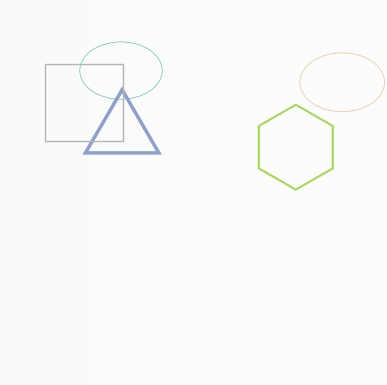[{"shape": "oval", "thickness": 0.5, "radius": 0.53, "center": [0.312, 0.817]}, {"shape": "triangle", "thickness": 2.5, "radius": 0.55, "center": [0.315, 0.658]}, {"shape": "hexagon", "thickness": 1.5, "radius": 0.55, "center": [0.763, 0.618]}, {"shape": "oval", "thickness": 0.5, "radius": 0.55, "center": [0.883, 0.786]}, {"shape": "square", "thickness": 1, "radius": 0.5, "center": [0.217, 0.734]}]